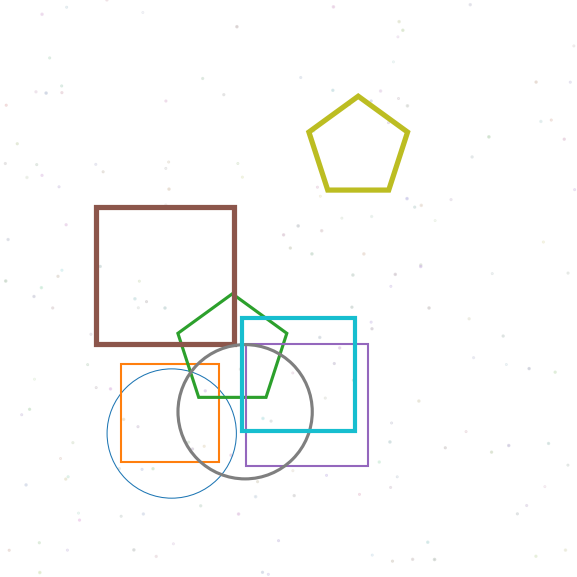[{"shape": "circle", "thickness": 0.5, "radius": 0.56, "center": [0.297, 0.248]}, {"shape": "square", "thickness": 1, "radius": 0.42, "center": [0.294, 0.284]}, {"shape": "pentagon", "thickness": 1.5, "radius": 0.5, "center": [0.402, 0.391]}, {"shape": "square", "thickness": 1, "radius": 0.53, "center": [0.532, 0.298]}, {"shape": "square", "thickness": 2.5, "radius": 0.6, "center": [0.286, 0.522]}, {"shape": "circle", "thickness": 1.5, "radius": 0.58, "center": [0.424, 0.286]}, {"shape": "pentagon", "thickness": 2.5, "radius": 0.45, "center": [0.62, 0.743]}, {"shape": "square", "thickness": 2, "radius": 0.49, "center": [0.517, 0.35]}]